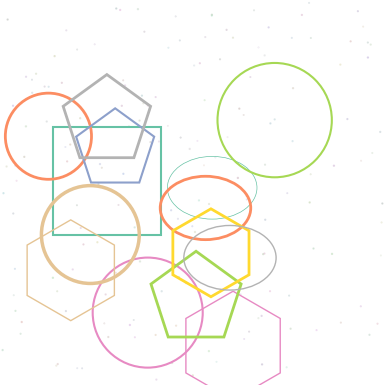[{"shape": "oval", "thickness": 0.5, "radius": 0.58, "center": [0.551, 0.512]}, {"shape": "square", "thickness": 1.5, "radius": 0.7, "center": [0.278, 0.529]}, {"shape": "circle", "thickness": 2, "radius": 0.56, "center": [0.126, 0.646]}, {"shape": "oval", "thickness": 2, "radius": 0.59, "center": [0.534, 0.46]}, {"shape": "pentagon", "thickness": 1.5, "radius": 0.53, "center": [0.299, 0.612]}, {"shape": "hexagon", "thickness": 1, "radius": 0.71, "center": [0.605, 0.102]}, {"shape": "circle", "thickness": 1.5, "radius": 0.71, "center": [0.384, 0.188]}, {"shape": "circle", "thickness": 1.5, "radius": 0.74, "center": [0.713, 0.688]}, {"shape": "pentagon", "thickness": 2, "radius": 0.62, "center": [0.509, 0.224]}, {"shape": "hexagon", "thickness": 2, "radius": 0.57, "center": [0.548, 0.343]}, {"shape": "hexagon", "thickness": 1, "radius": 0.65, "center": [0.184, 0.298]}, {"shape": "circle", "thickness": 2.5, "radius": 0.64, "center": [0.235, 0.391]}, {"shape": "oval", "thickness": 1, "radius": 0.6, "center": [0.597, 0.33]}, {"shape": "pentagon", "thickness": 2, "radius": 0.6, "center": [0.278, 0.687]}]